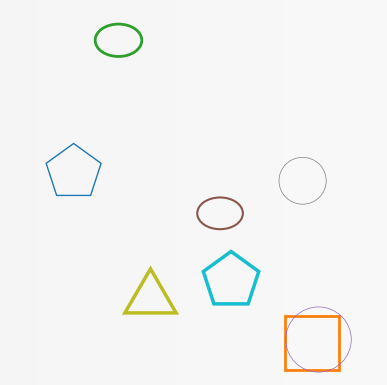[{"shape": "pentagon", "thickness": 1, "radius": 0.37, "center": [0.19, 0.553]}, {"shape": "square", "thickness": 2, "radius": 0.35, "center": [0.805, 0.109]}, {"shape": "oval", "thickness": 2, "radius": 0.3, "center": [0.306, 0.895]}, {"shape": "circle", "thickness": 0.5, "radius": 0.42, "center": [0.822, 0.118]}, {"shape": "oval", "thickness": 1.5, "radius": 0.29, "center": [0.568, 0.446]}, {"shape": "circle", "thickness": 0.5, "radius": 0.3, "center": [0.781, 0.53]}, {"shape": "triangle", "thickness": 2.5, "radius": 0.38, "center": [0.388, 0.225]}, {"shape": "pentagon", "thickness": 2.5, "radius": 0.38, "center": [0.596, 0.272]}]